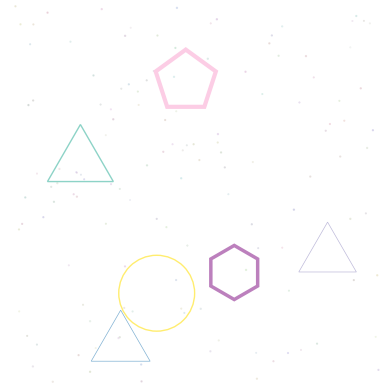[{"shape": "triangle", "thickness": 1, "radius": 0.49, "center": [0.209, 0.578]}, {"shape": "triangle", "thickness": 0.5, "radius": 0.43, "center": [0.851, 0.337]}, {"shape": "triangle", "thickness": 0.5, "radius": 0.44, "center": [0.313, 0.106]}, {"shape": "pentagon", "thickness": 3, "radius": 0.41, "center": [0.482, 0.789]}, {"shape": "hexagon", "thickness": 2.5, "radius": 0.35, "center": [0.608, 0.292]}, {"shape": "circle", "thickness": 1, "radius": 0.49, "center": [0.407, 0.238]}]